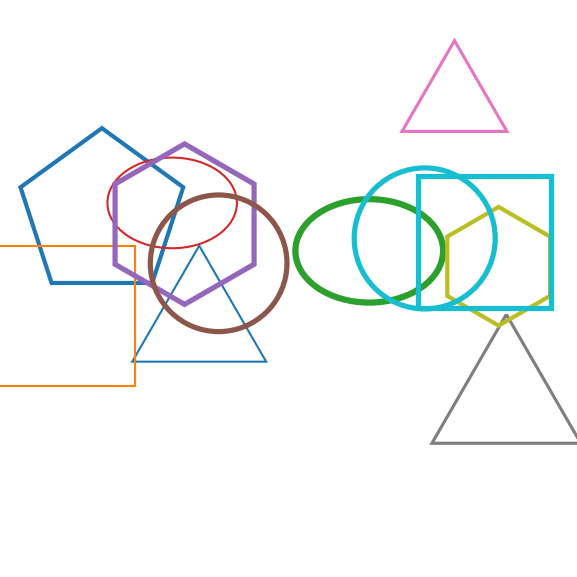[{"shape": "triangle", "thickness": 1, "radius": 0.67, "center": [0.345, 0.44]}, {"shape": "pentagon", "thickness": 2, "radius": 0.74, "center": [0.176, 0.629]}, {"shape": "square", "thickness": 1, "radius": 0.61, "center": [0.112, 0.452]}, {"shape": "oval", "thickness": 3, "radius": 0.64, "center": [0.639, 0.565]}, {"shape": "oval", "thickness": 1, "radius": 0.56, "center": [0.298, 0.648]}, {"shape": "hexagon", "thickness": 2.5, "radius": 0.69, "center": [0.32, 0.611]}, {"shape": "circle", "thickness": 2.5, "radius": 0.59, "center": [0.379, 0.543]}, {"shape": "triangle", "thickness": 1.5, "radius": 0.52, "center": [0.787, 0.824]}, {"shape": "triangle", "thickness": 1.5, "radius": 0.74, "center": [0.877, 0.306]}, {"shape": "hexagon", "thickness": 2, "radius": 0.51, "center": [0.863, 0.538]}, {"shape": "square", "thickness": 2.5, "radius": 0.57, "center": [0.839, 0.58]}, {"shape": "circle", "thickness": 2.5, "radius": 0.61, "center": [0.735, 0.586]}]